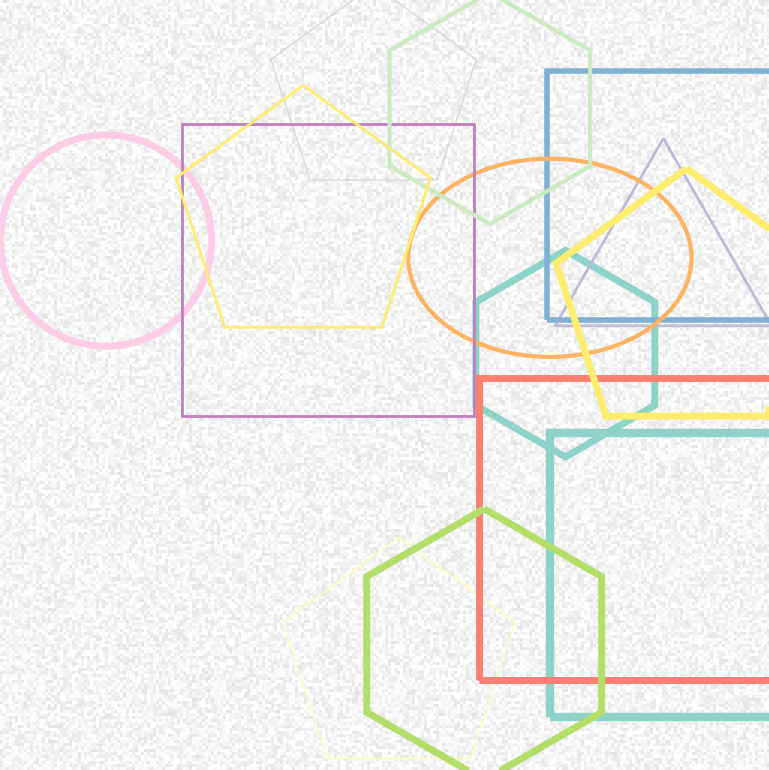[{"shape": "square", "thickness": 3, "radius": 0.92, "center": [0.899, 0.254]}, {"shape": "hexagon", "thickness": 2.5, "radius": 0.67, "center": [0.734, 0.541]}, {"shape": "pentagon", "thickness": 0.5, "radius": 0.79, "center": [0.518, 0.143]}, {"shape": "triangle", "thickness": 1, "radius": 0.81, "center": [0.861, 0.658]}, {"shape": "square", "thickness": 2.5, "radius": 0.98, "center": [0.818, 0.313]}, {"shape": "square", "thickness": 2, "radius": 0.81, "center": [0.871, 0.746]}, {"shape": "oval", "thickness": 1.5, "radius": 0.92, "center": [0.714, 0.665]}, {"shape": "hexagon", "thickness": 2.5, "radius": 0.88, "center": [0.629, 0.163]}, {"shape": "circle", "thickness": 2.5, "radius": 0.69, "center": [0.138, 0.688]}, {"shape": "pentagon", "thickness": 0.5, "radius": 0.7, "center": [0.485, 0.88]}, {"shape": "square", "thickness": 1, "radius": 0.95, "center": [0.426, 0.649]}, {"shape": "hexagon", "thickness": 1.5, "radius": 0.75, "center": [0.636, 0.859]}, {"shape": "pentagon", "thickness": 1, "radius": 0.87, "center": [0.394, 0.715]}, {"shape": "pentagon", "thickness": 2.5, "radius": 0.89, "center": [0.892, 0.603]}]